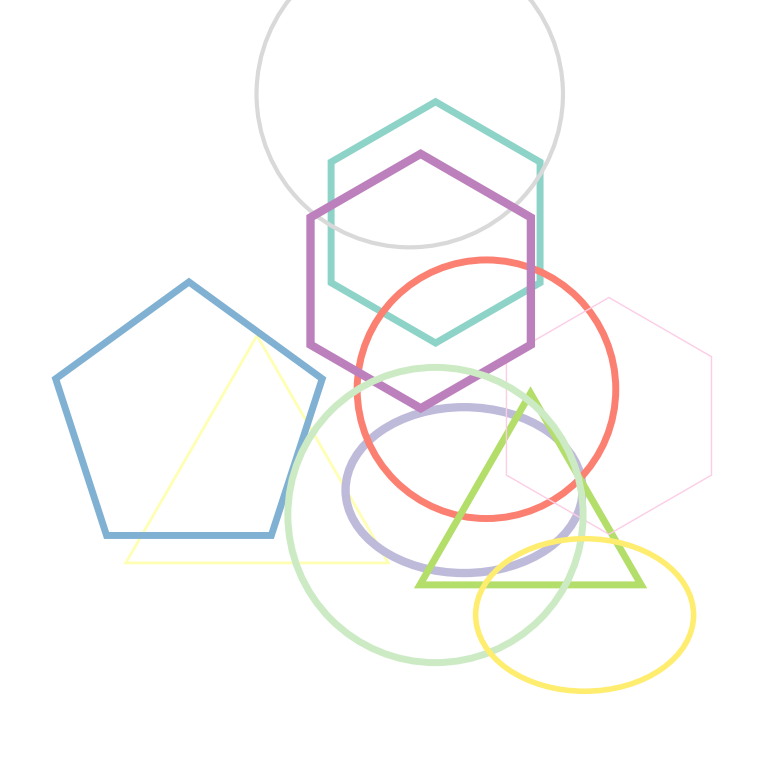[{"shape": "hexagon", "thickness": 2.5, "radius": 0.78, "center": [0.566, 0.711]}, {"shape": "triangle", "thickness": 1, "radius": 0.98, "center": [0.334, 0.367]}, {"shape": "oval", "thickness": 3, "radius": 0.77, "center": [0.603, 0.363]}, {"shape": "circle", "thickness": 2.5, "radius": 0.84, "center": [0.632, 0.495]}, {"shape": "pentagon", "thickness": 2.5, "radius": 0.91, "center": [0.245, 0.452]}, {"shape": "triangle", "thickness": 2.5, "radius": 0.83, "center": [0.689, 0.323]}, {"shape": "hexagon", "thickness": 0.5, "radius": 0.77, "center": [0.791, 0.46]}, {"shape": "circle", "thickness": 1.5, "radius": 0.99, "center": [0.532, 0.878]}, {"shape": "hexagon", "thickness": 3, "radius": 0.83, "center": [0.546, 0.635]}, {"shape": "circle", "thickness": 2.5, "radius": 0.96, "center": [0.566, 0.331]}, {"shape": "oval", "thickness": 2, "radius": 0.71, "center": [0.759, 0.201]}]